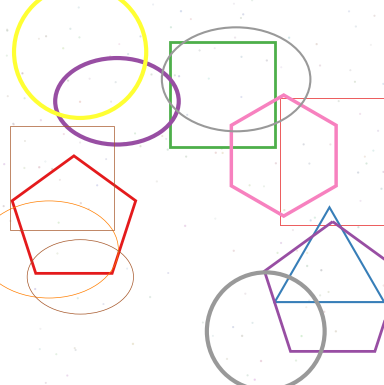[{"shape": "square", "thickness": 0.5, "radius": 0.82, "center": [0.892, 0.581]}, {"shape": "pentagon", "thickness": 2, "radius": 0.84, "center": [0.192, 0.426]}, {"shape": "triangle", "thickness": 1.5, "radius": 0.82, "center": [0.856, 0.297]}, {"shape": "square", "thickness": 2, "radius": 0.69, "center": [0.578, 0.755]}, {"shape": "oval", "thickness": 3, "radius": 0.8, "center": [0.304, 0.737]}, {"shape": "pentagon", "thickness": 2, "radius": 0.93, "center": [0.864, 0.238]}, {"shape": "oval", "thickness": 0.5, "radius": 0.9, "center": [0.127, 0.352]}, {"shape": "circle", "thickness": 3, "radius": 0.86, "center": [0.208, 0.865]}, {"shape": "square", "thickness": 0.5, "radius": 0.68, "center": [0.161, 0.538]}, {"shape": "oval", "thickness": 0.5, "radius": 0.69, "center": [0.209, 0.281]}, {"shape": "hexagon", "thickness": 2.5, "radius": 0.79, "center": [0.737, 0.596]}, {"shape": "circle", "thickness": 3, "radius": 0.76, "center": [0.69, 0.14]}, {"shape": "oval", "thickness": 1.5, "radius": 0.96, "center": [0.613, 0.794]}]